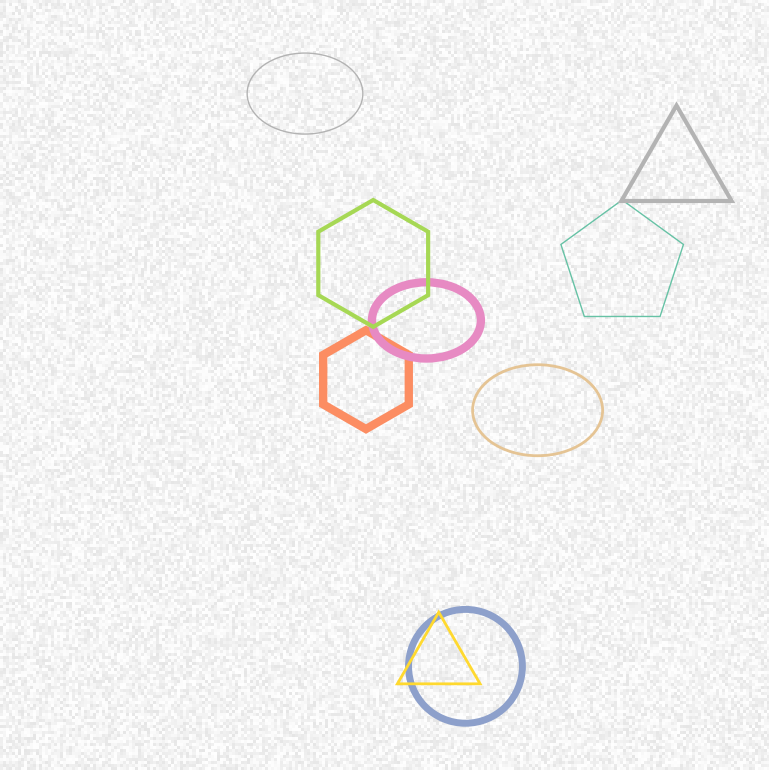[{"shape": "pentagon", "thickness": 0.5, "radius": 0.42, "center": [0.808, 0.657]}, {"shape": "hexagon", "thickness": 3, "radius": 0.32, "center": [0.475, 0.507]}, {"shape": "circle", "thickness": 2.5, "radius": 0.37, "center": [0.605, 0.135]}, {"shape": "oval", "thickness": 3, "radius": 0.35, "center": [0.554, 0.584]}, {"shape": "hexagon", "thickness": 1.5, "radius": 0.41, "center": [0.485, 0.658]}, {"shape": "triangle", "thickness": 1, "radius": 0.31, "center": [0.57, 0.143]}, {"shape": "oval", "thickness": 1, "radius": 0.42, "center": [0.698, 0.467]}, {"shape": "triangle", "thickness": 1.5, "radius": 0.41, "center": [0.879, 0.78]}, {"shape": "oval", "thickness": 0.5, "radius": 0.38, "center": [0.396, 0.878]}]